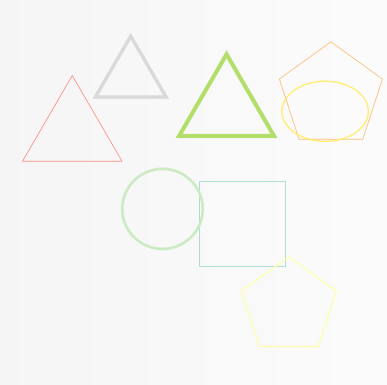[{"shape": "square", "thickness": 0.5, "radius": 0.55, "center": [0.625, 0.42]}, {"shape": "pentagon", "thickness": 1, "radius": 0.64, "center": [0.746, 0.204]}, {"shape": "triangle", "thickness": 0.5, "radius": 0.74, "center": [0.186, 0.655]}, {"shape": "pentagon", "thickness": 0.5, "radius": 0.7, "center": [0.854, 0.751]}, {"shape": "triangle", "thickness": 3, "radius": 0.71, "center": [0.585, 0.718]}, {"shape": "triangle", "thickness": 2.5, "radius": 0.53, "center": [0.337, 0.801]}, {"shape": "circle", "thickness": 2, "radius": 0.52, "center": [0.419, 0.457]}, {"shape": "oval", "thickness": 1, "radius": 0.56, "center": [0.839, 0.711]}]